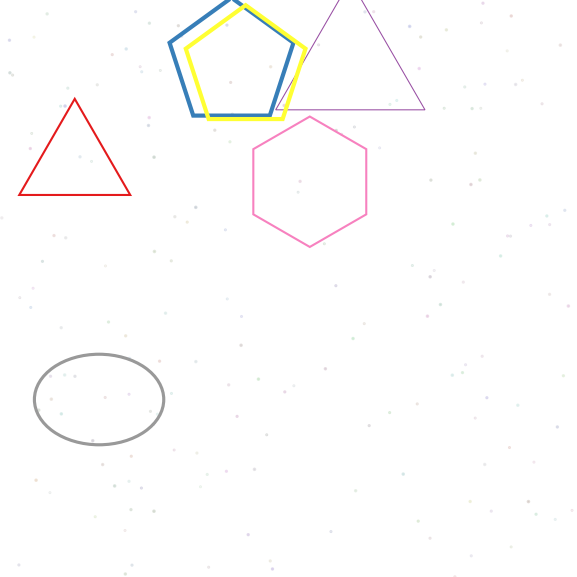[{"shape": "triangle", "thickness": 1, "radius": 0.55, "center": [0.129, 0.717]}, {"shape": "pentagon", "thickness": 2, "radius": 0.56, "center": [0.401, 0.89]}, {"shape": "triangle", "thickness": 0.5, "radius": 0.75, "center": [0.607, 0.884]}, {"shape": "pentagon", "thickness": 2, "radius": 0.54, "center": [0.425, 0.881]}, {"shape": "hexagon", "thickness": 1, "radius": 0.56, "center": [0.536, 0.684]}, {"shape": "oval", "thickness": 1.5, "radius": 0.56, "center": [0.172, 0.307]}]